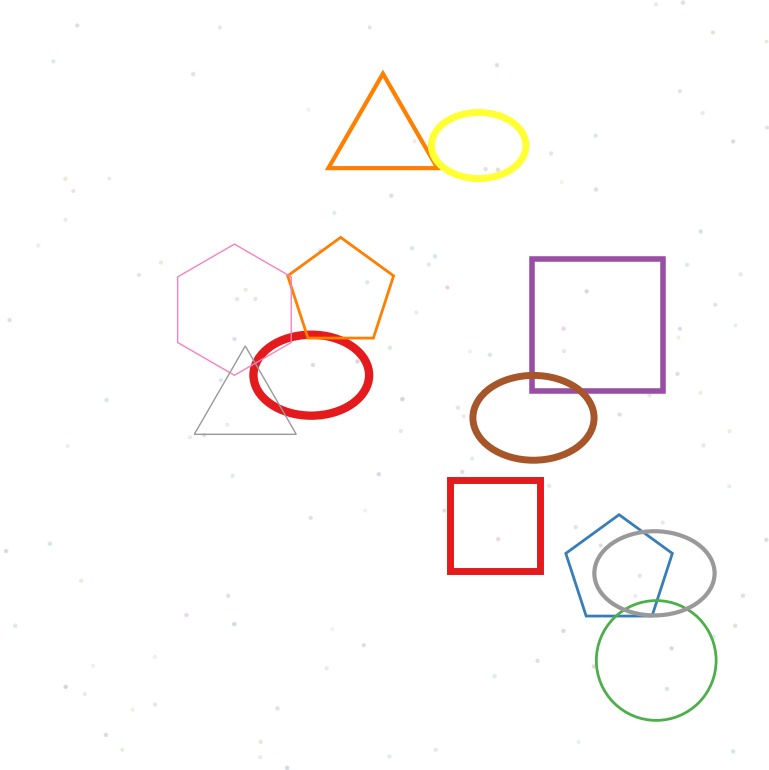[{"shape": "square", "thickness": 2.5, "radius": 0.29, "center": [0.643, 0.318]}, {"shape": "oval", "thickness": 3, "radius": 0.38, "center": [0.404, 0.513]}, {"shape": "pentagon", "thickness": 1, "radius": 0.36, "center": [0.804, 0.259]}, {"shape": "circle", "thickness": 1, "radius": 0.39, "center": [0.852, 0.142]}, {"shape": "square", "thickness": 2, "radius": 0.43, "center": [0.776, 0.578]}, {"shape": "triangle", "thickness": 1.5, "radius": 0.41, "center": [0.497, 0.823]}, {"shape": "pentagon", "thickness": 1, "radius": 0.36, "center": [0.442, 0.619]}, {"shape": "oval", "thickness": 2.5, "radius": 0.31, "center": [0.622, 0.811]}, {"shape": "oval", "thickness": 2.5, "radius": 0.39, "center": [0.693, 0.457]}, {"shape": "hexagon", "thickness": 0.5, "radius": 0.43, "center": [0.304, 0.598]}, {"shape": "oval", "thickness": 1.5, "radius": 0.39, "center": [0.85, 0.255]}, {"shape": "triangle", "thickness": 0.5, "radius": 0.38, "center": [0.319, 0.474]}]